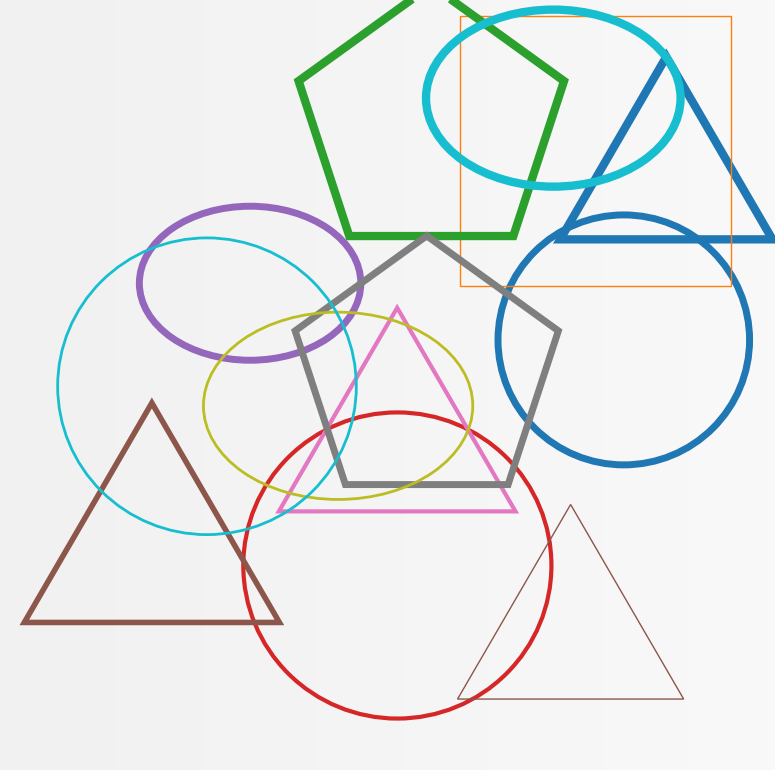[{"shape": "circle", "thickness": 2.5, "radius": 0.81, "center": [0.805, 0.559]}, {"shape": "triangle", "thickness": 3, "radius": 0.79, "center": [0.86, 0.768]}, {"shape": "square", "thickness": 0.5, "radius": 0.88, "center": [0.768, 0.804]}, {"shape": "pentagon", "thickness": 3, "radius": 0.9, "center": [0.557, 0.839]}, {"shape": "circle", "thickness": 1.5, "radius": 0.99, "center": [0.513, 0.266]}, {"shape": "oval", "thickness": 2.5, "radius": 0.71, "center": [0.323, 0.632]}, {"shape": "triangle", "thickness": 2, "radius": 0.95, "center": [0.196, 0.287]}, {"shape": "triangle", "thickness": 0.5, "radius": 0.84, "center": [0.736, 0.176]}, {"shape": "triangle", "thickness": 1.5, "radius": 0.88, "center": [0.512, 0.424]}, {"shape": "pentagon", "thickness": 2.5, "radius": 0.89, "center": [0.551, 0.515]}, {"shape": "oval", "thickness": 1, "radius": 0.87, "center": [0.436, 0.473]}, {"shape": "circle", "thickness": 1, "radius": 0.96, "center": [0.267, 0.498]}, {"shape": "oval", "thickness": 3, "radius": 0.82, "center": [0.714, 0.873]}]